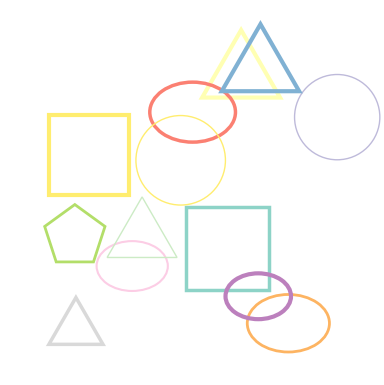[{"shape": "square", "thickness": 2.5, "radius": 0.54, "center": [0.591, 0.354]}, {"shape": "triangle", "thickness": 3, "radius": 0.58, "center": [0.626, 0.805]}, {"shape": "circle", "thickness": 1, "radius": 0.55, "center": [0.876, 0.696]}, {"shape": "oval", "thickness": 2.5, "radius": 0.56, "center": [0.5, 0.709]}, {"shape": "triangle", "thickness": 3, "radius": 0.58, "center": [0.677, 0.821]}, {"shape": "oval", "thickness": 2, "radius": 0.53, "center": [0.749, 0.16]}, {"shape": "pentagon", "thickness": 2, "radius": 0.41, "center": [0.194, 0.386]}, {"shape": "oval", "thickness": 1.5, "radius": 0.46, "center": [0.343, 0.309]}, {"shape": "triangle", "thickness": 2.5, "radius": 0.41, "center": [0.197, 0.146]}, {"shape": "oval", "thickness": 3, "radius": 0.43, "center": [0.671, 0.231]}, {"shape": "triangle", "thickness": 1, "radius": 0.52, "center": [0.369, 0.384]}, {"shape": "circle", "thickness": 1, "radius": 0.58, "center": [0.469, 0.584]}, {"shape": "square", "thickness": 3, "radius": 0.52, "center": [0.232, 0.598]}]